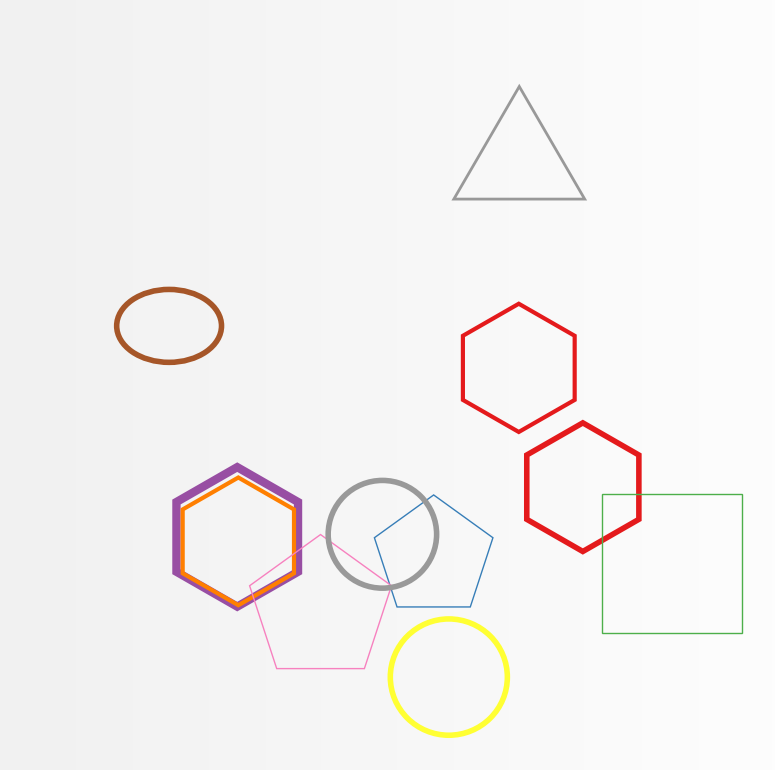[{"shape": "hexagon", "thickness": 2, "radius": 0.42, "center": [0.752, 0.367]}, {"shape": "hexagon", "thickness": 1.5, "radius": 0.42, "center": [0.669, 0.522]}, {"shape": "pentagon", "thickness": 0.5, "radius": 0.4, "center": [0.56, 0.277]}, {"shape": "square", "thickness": 0.5, "radius": 0.45, "center": [0.867, 0.268]}, {"shape": "hexagon", "thickness": 3, "radius": 0.45, "center": [0.306, 0.303]}, {"shape": "hexagon", "thickness": 1.5, "radius": 0.41, "center": [0.308, 0.297]}, {"shape": "circle", "thickness": 2, "radius": 0.38, "center": [0.579, 0.121]}, {"shape": "oval", "thickness": 2, "radius": 0.34, "center": [0.218, 0.577]}, {"shape": "pentagon", "thickness": 0.5, "radius": 0.48, "center": [0.414, 0.21]}, {"shape": "triangle", "thickness": 1, "radius": 0.49, "center": [0.67, 0.79]}, {"shape": "circle", "thickness": 2, "radius": 0.35, "center": [0.493, 0.306]}]